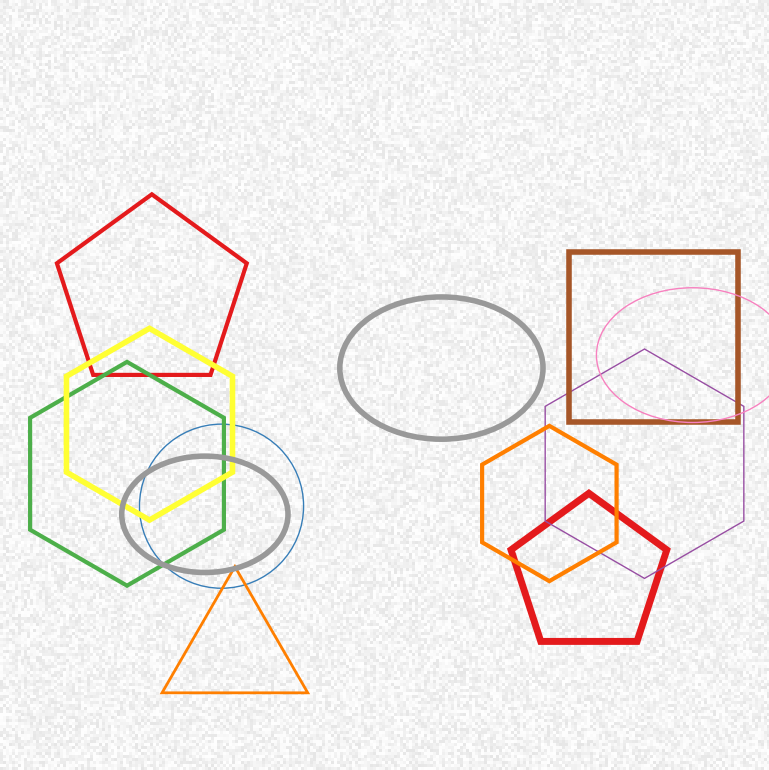[{"shape": "pentagon", "thickness": 1.5, "radius": 0.65, "center": [0.197, 0.618]}, {"shape": "pentagon", "thickness": 2.5, "radius": 0.53, "center": [0.765, 0.253]}, {"shape": "circle", "thickness": 0.5, "radius": 0.53, "center": [0.288, 0.343]}, {"shape": "hexagon", "thickness": 1.5, "radius": 0.73, "center": [0.165, 0.385]}, {"shape": "hexagon", "thickness": 0.5, "radius": 0.74, "center": [0.837, 0.398]}, {"shape": "triangle", "thickness": 1, "radius": 0.55, "center": [0.305, 0.155]}, {"shape": "hexagon", "thickness": 1.5, "radius": 0.5, "center": [0.713, 0.346]}, {"shape": "hexagon", "thickness": 2, "radius": 0.62, "center": [0.194, 0.449]}, {"shape": "square", "thickness": 2, "radius": 0.55, "center": [0.849, 0.562]}, {"shape": "oval", "thickness": 0.5, "radius": 0.63, "center": [0.9, 0.539]}, {"shape": "oval", "thickness": 2, "radius": 0.54, "center": [0.266, 0.332]}, {"shape": "oval", "thickness": 2, "radius": 0.66, "center": [0.573, 0.522]}]